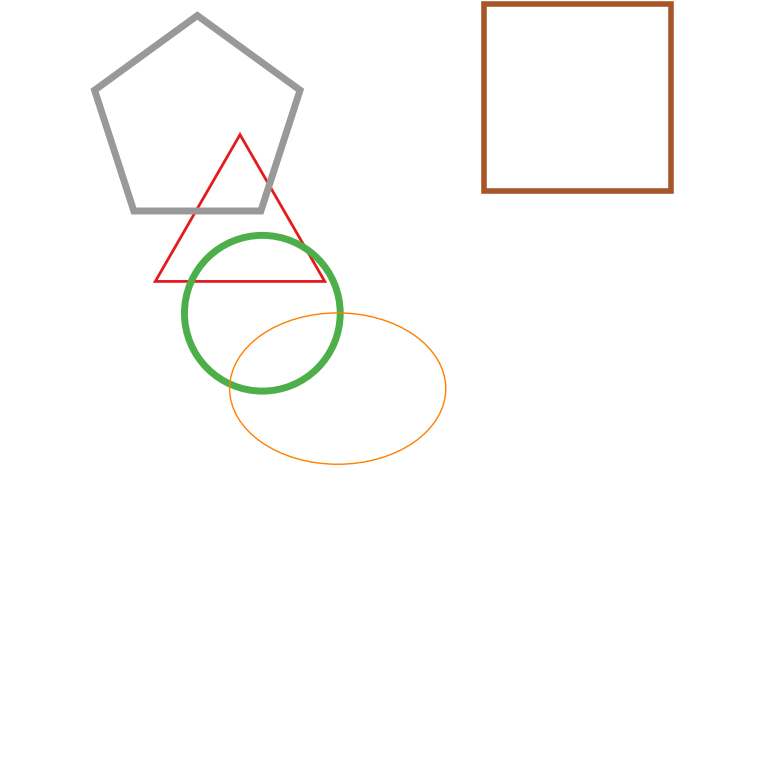[{"shape": "triangle", "thickness": 1, "radius": 0.64, "center": [0.312, 0.698]}, {"shape": "circle", "thickness": 2.5, "radius": 0.51, "center": [0.341, 0.593]}, {"shape": "oval", "thickness": 0.5, "radius": 0.7, "center": [0.439, 0.495]}, {"shape": "square", "thickness": 2, "radius": 0.61, "center": [0.75, 0.873]}, {"shape": "pentagon", "thickness": 2.5, "radius": 0.7, "center": [0.256, 0.839]}]